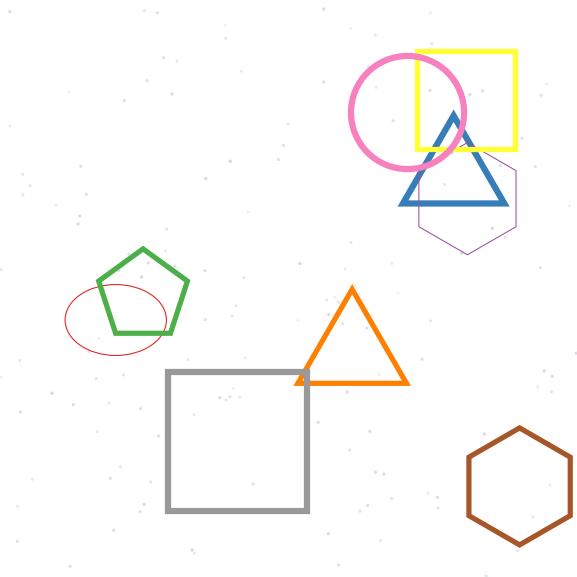[{"shape": "oval", "thickness": 0.5, "radius": 0.44, "center": [0.2, 0.445]}, {"shape": "triangle", "thickness": 3, "radius": 0.51, "center": [0.785, 0.697]}, {"shape": "pentagon", "thickness": 2.5, "radius": 0.4, "center": [0.248, 0.487]}, {"shape": "hexagon", "thickness": 0.5, "radius": 0.49, "center": [0.809, 0.655]}, {"shape": "triangle", "thickness": 2.5, "radius": 0.54, "center": [0.61, 0.39]}, {"shape": "square", "thickness": 2.5, "radius": 0.42, "center": [0.806, 0.827]}, {"shape": "hexagon", "thickness": 2.5, "radius": 0.51, "center": [0.9, 0.157]}, {"shape": "circle", "thickness": 3, "radius": 0.49, "center": [0.706, 0.804]}, {"shape": "square", "thickness": 3, "radius": 0.6, "center": [0.411, 0.235]}]